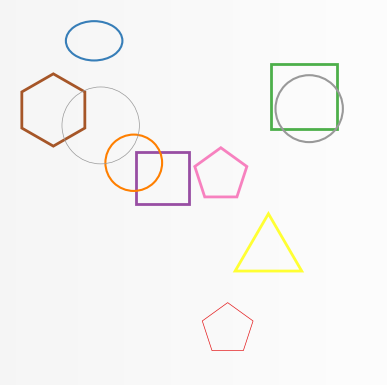[{"shape": "pentagon", "thickness": 0.5, "radius": 0.34, "center": [0.588, 0.145]}, {"shape": "oval", "thickness": 1.5, "radius": 0.36, "center": [0.243, 0.894]}, {"shape": "square", "thickness": 2, "radius": 0.42, "center": [0.784, 0.75]}, {"shape": "square", "thickness": 2, "radius": 0.34, "center": [0.42, 0.538]}, {"shape": "circle", "thickness": 1.5, "radius": 0.37, "center": [0.345, 0.577]}, {"shape": "triangle", "thickness": 2, "radius": 0.5, "center": [0.693, 0.346]}, {"shape": "hexagon", "thickness": 2, "radius": 0.47, "center": [0.138, 0.714]}, {"shape": "pentagon", "thickness": 2, "radius": 0.35, "center": [0.57, 0.546]}, {"shape": "circle", "thickness": 1.5, "radius": 0.43, "center": [0.798, 0.718]}, {"shape": "circle", "thickness": 0.5, "radius": 0.5, "center": [0.26, 0.674]}]